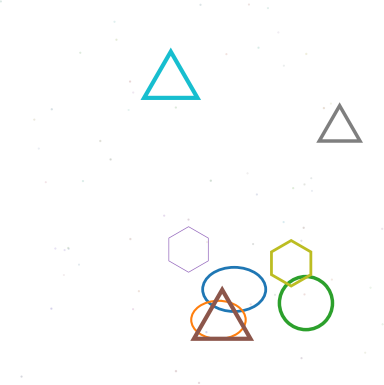[{"shape": "oval", "thickness": 2, "radius": 0.41, "center": [0.608, 0.248]}, {"shape": "oval", "thickness": 1.5, "radius": 0.35, "center": [0.567, 0.169]}, {"shape": "circle", "thickness": 2.5, "radius": 0.34, "center": [0.795, 0.213]}, {"shape": "hexagon", "thickness": 0.5, "radius": 0.3, "center": [0.49, 0.352]}, {"shape": "triangle", "thickness": 3, "radius": 0.42, "center": [0.577, 0.162]}, {"shape": "triangle", "thickness": 2.5, "radius": 0.31, "center": [0.882, 0.664]}, {"shape": "hexagon", "thickness": 2, "radius": 0.3, "center": [0.756, 0.316]}, {"shape": "triangle", "thickness": 3, "radius": 0.4, "center": [0.444, 0.786]}]